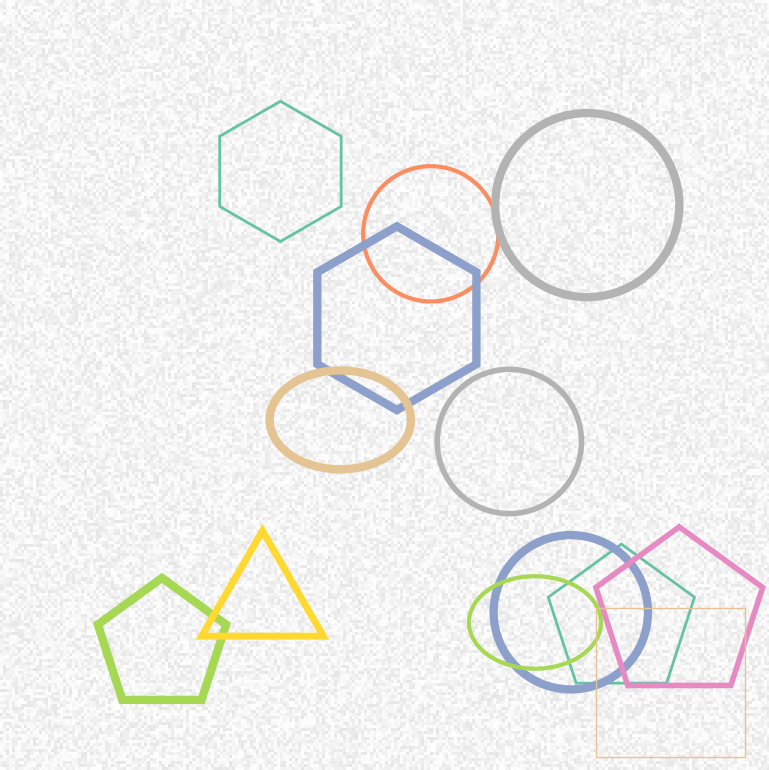[{"shape": "pentagon", "thickness": 1, "radius": 0.5, "center": [0.807, 0.194]}, {"shape": "hexagon", "thickness": 1, "radius": 0.46, "center": [0.364, 0.777]}, {"shape": "circle", "thickness": 1.5, "radius": 0.44, "center": [0.559, 0.696]}, {"shape": "circle", "thickness": 3, "radius": 0.5, "center": [0.741, 0.205]}, {"shape": "hexagon", "thickness": 3, "radius": 0.6, "center": [0.515, 0.587]}, {"shape": "pentagon", "thickness": 2, "radius": 0.57, "center": [0.882, 0.202]}, {"shape": "oval", "thickness": 1.5, "radius": 0.43, "center": [0.695, 0.192]}, {"shape": "pentagon", "thickness": 3, "radius": 0.44, "center": [0.21, 0.162]}, {"shape": "triangle", "thickness": 2.5, "radius": 0.46, "center": [0.341, 0.219]}, {"shape": "square", "thickness": 0.5, "radius": 0.48, "center": [0.871, 0.114]}, {"shape": "oval", "thickness": 3, "radius": 0.46, "center": [0.442, 0.455]}, {"shape": "circle", "thickness": 2, "radius": 0.47, "center": [0.661, 0.427]}, {"shape": "circle", "thickness": 3, "radius": 0.6, "center": [0.763, 0.734]}]